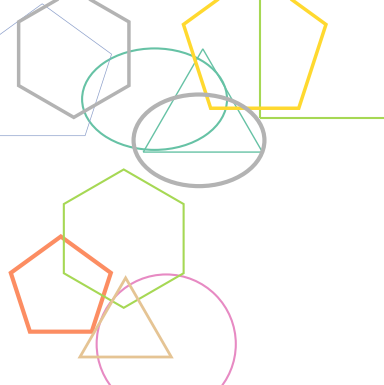[{"shape": "triangle", "thickness": 1, "radius": 0.89, "center": [0.527, 0.694]}, {"shape": "oval", "thickness": 1.5, "radius": 0.94, "center": [0.401, 0.742]}, {"shape": "pentagon", "thickness": 3, "radius": 0.68, "center": [0.158, 0.249]}, {"shape": "pentagon", "thickness": 0.5, "radius": 0.95, "center": [0.11, 0.801]}, {"shape": "circle", "thickness": 1.5, "radius": 0.9, "center": [0.432, 0.106]}, {"shape": "square", "thickness": 1.5, "radius": 0.9, "center": [0.855, 0.874]}, {"shape": "hexagon", "thickness": 1.5, "radius": 0.9, "center": [0.321, 0.38]}, {"shape": "pentagon", "thickness": 2.5, "radius": 0.97, "center": [0.662, 0.876]}, {"shape": "triangle", "thickness": 2, "radius": 0.69, "center": [0.326, 0.141]}, {"shape": "hexagon", "thickness": 2.5, "radius": 0.83, "center": [0.192, 0.861]}, {"shape": "oval", "thickness": 3, "radius": 0.85, "center": [0.517, 0.636]}]